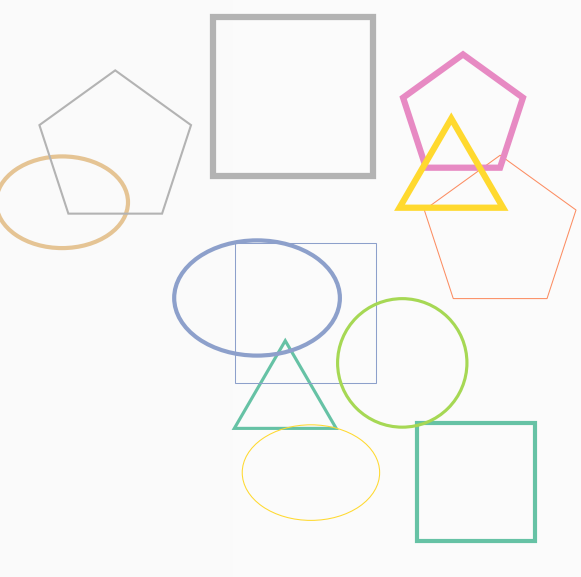[{"shape": "triangle", "thickness": 1.5, "radius": 0.51, "center": [0.491, 0.308]}, {"shape": "square", "thickness": 2, "radius": 0.51, "center": [0.819, 0.165]}, {"shape": "pentagon", "thickness": 0.5, "radius": 0.69, "center": [0.86, 0.593]}, {"shape": "square", "thickness": 0.5, "radius": 0.6, "center": [0.526, 0.457]}, {"shape": "oval", "thickness": 2, "radius": 0.71, "center": [0.442, 0.483]}, {"shape": "pentagon", "thickness": 3, "radius": 0.54, "center": [0.797, 0.796]}, {"shape": "circle", "thickness": 1.5, "radius": 0.56, "center": [0.692, 0.371]}, {"shape": "oval", "thickness": 0.5, "radius": 0.59, "center": [0.535, 0.181]}, {"shape": "triangle", "thickness": 3, "radius": 0.51, "center": [0.776, 0.691]}, {"shape": "oval", "thickness": 2, "radius": 0.57, "center": [0.107, 0.649]}, {"shape": "pentagon", "thickness": 1, "radius": 0.69, "center": [0.198, 0.74]}, {"shape": "square", "thickness": 3, "radius": 0.69, "center": [0.504, 0.832]}]